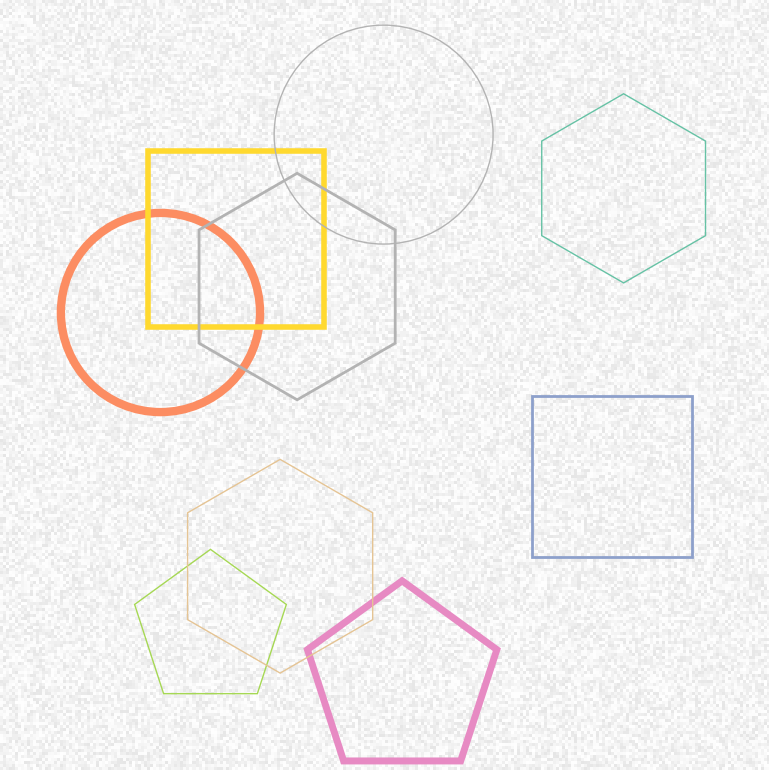[{"shape": "hexagon", "thickness": 0.5, "radius": 0.61, "center": [0.81, 0.755]}, {"shape": "circle", "thickness": 3, "radius": 0.65, "center": [0.208, 0.594]}, {"shape": "square", "thickness": 1, "radius": 0.52, "center": [0.795, 0.381]}, {"shape": "pentagon", "thickness": 2.5, "radius": 0.65, "center": [0.522, 0.116]}, {"shape": "pentagon", "thickness": 0.5, "radius": 0.52, "center": [0.273, 0.183]}, {"shape": "square", "thickness": 2, "radius": 0.57, "center": [0.306, 0.69]}, {"shape": "hexagon", "thickness": 0.5, "radius": 0.69, "center": [0.364, 0.265]}, {"shape": "hexagon", "thickness": 1, "radius": 0.74, "center": [0.386, 0.628]}, {"shape": "circle", "thickness": 0.5, "radius": 0.71, "center": [0.498, 0.825]}]